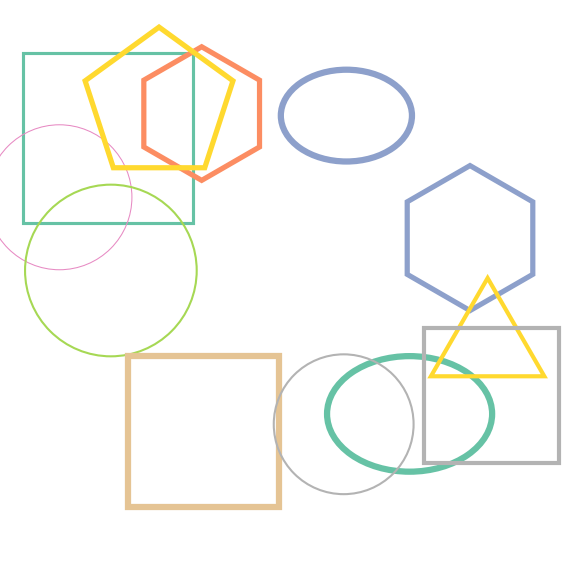[{"shape": "square", "thickness": 1.5, "radius": 0.74, "center": [0.188, 0.76]}, {"shape": "oval", "thickness": 3, "radius": 0.71, "center": [0.709, 0.282]}, {"shape": "hexagon", "thickness": 2.5, "radius": 0.58, "center": [0.349, 0.802]}, {"shape": "oval", "thickness": 3, "radius": 0.57, "center": [0.6, 0.799]}, {"shape": "hexagon", "thickness": 2.5, "radius": 0.63, "center": [0.814, 0.587]}, {"shape": "circle", "thickness": 0.5, "radius": 0.63, "center": [0.103, 0.658]}, {"shape": "circle", "thickness": 1, "radius": 0.74, "center": [0.192, 0.531]}, {"shape": "pentagon", "thickness": 2.5, "radius": 0.67, "center": [0.275, 0.818]}, {"shape": "triangle", "thickness": 2, "radius": 0.57, "center": [0.844, 0.404]}, {"shape": "square", "thickness": 3, "radius": 0.65, "center": [0.352, 0.252]}, {"shape": "circle", "thickness": 1, "radius": 0.61, "center": [0.595, 0.265]}, {"shape": "square", "thickness": 2, "radius": 0.59, "center": [0.851, 0.314]}]